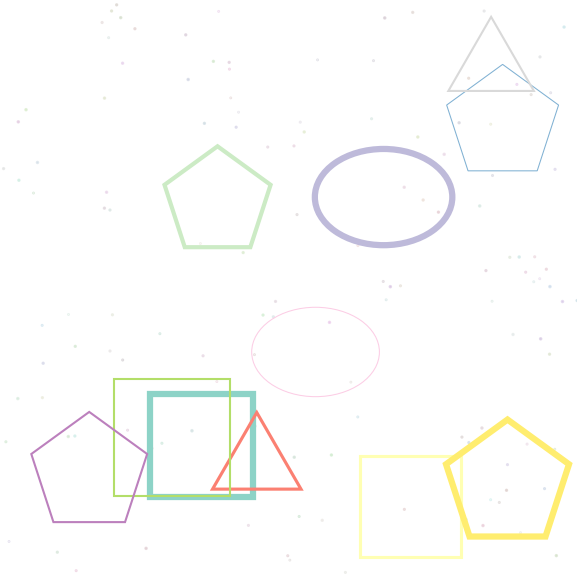[{"shape": "square", "thickness": 3, "radius": 0.44, "center": [0.349, 0.228]}, {"shape": "square", "thickness": 1.5, "radius": 0.43, "center": [0.711, 0.122]}, {"shape": "oval", "thickness": 3, "radius": 0.6, "center": [0.664, 0.658]}, {"shape": "triangle", "thickness": 1.5, "radius": 0.44, "center": [0.445, 0.196]}, {"shape": "pentagon", "thickness": 0.5, "radius": 0.51, "center": [0.87, 0.786]}, {"shape": "square", "thickness": 1, "radius": 0.5, "center": [0.299, 0.241]}, {"shape": "oval", "thickness": 0.5, "radius": 0.55, "center": [0.546, 0.39]}, {"shape": "triangle", "thickness": 1, "radius": 0.43, "center": [0.85, 0.884]}, {"shape": "pentagon", "thickness": 1, "radius": 0.53, "center": [0.155, 0.18]}, {"shape": "pentagon", "thickness": 2, "radius": 0.48, "center": [0.377, 0.649]}, {"shape": "pentagon", "thickness": 3, "radius": 0.56, "center": [0.879, 0.161]}]